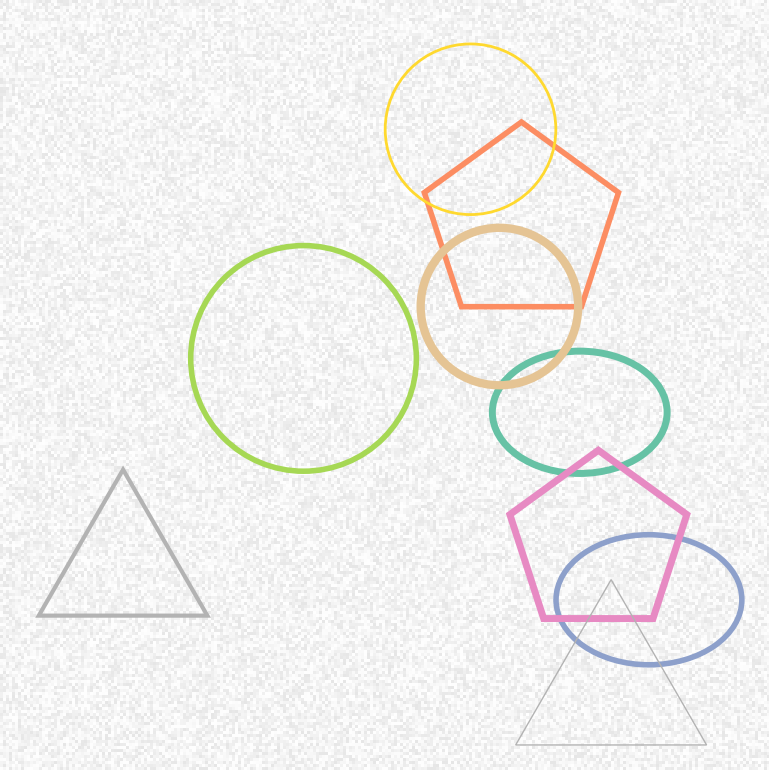[{"shape": "oval", "thickness": 2.5, "radius": 0.57, "center": [0.753, 0.465]}, {"shape": "pentagon", "thickness": 2, "radius": 0.66, "center": [0.677, 0.709]}, {"shape": "oval", "thickness": 2, "radius": 0.6, "center": [0.843, 0.221]}, {"shape": "pentagon", "thickness": 2.5, "radius": 0.6, "center": [0.777, 0.294]}, {"shape": "circle", "thickness": 2, "radius": 0.73, "center": [0.394, 0.535]}, {"shape": "circle", "thickness": 1, "radius": 0.55, "center": [0.611, 0.832]}, {"shape": "circle", "thickness": 3, "radius": 0.51, "center": [0.649, 0.602]}, {"shape": "triangle", "thickness": 1.5, "radius": 0.63, "center": [0.16, 0.264]}, {"shape": "triangle", "thickness": 0.5, "radius": 0.72, "center": [0.794, 0.104]}]